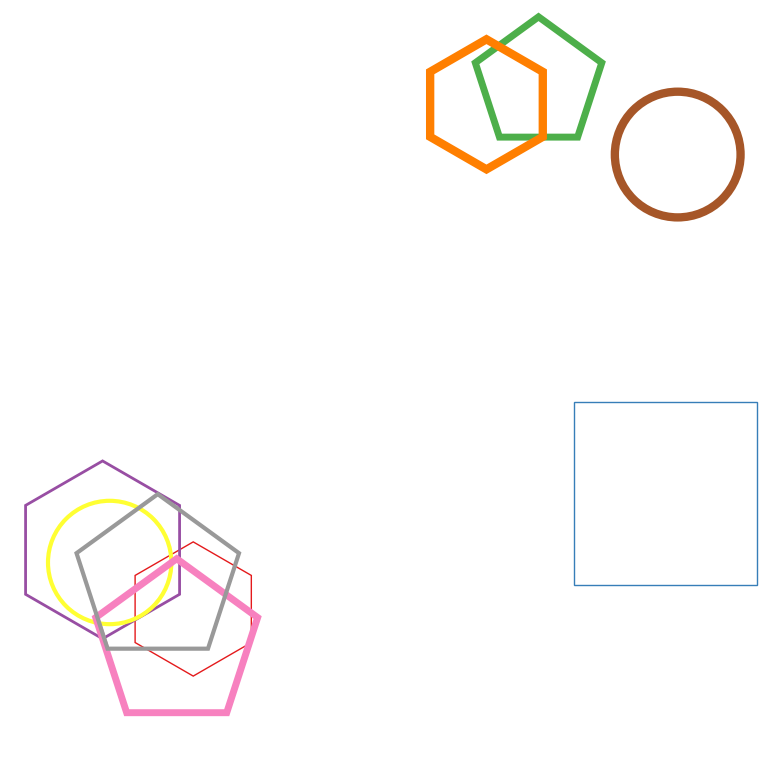[{"shape": "hexagon", "thickness": 0.5, "radius": 0.44, "center": [0.251, 0.209]}, {"shape": "square", "thickness": 0.5, "radius": 0.59, "center": [0.864, 0.359]}, {"shape": "pentagon", "thickness": 2.5, "radius": 0.43, "center": [0.699, 0.892]}, {"shape": "hexagon", "thickness": 1, "radius": 0.58, "center": [0.133, 0.286]}, {"shape": "hexagon", "thickness": 3, "radius": 0.42, "center": [0.632, 0.865]}, {"shape": "circle", "thickness": 1.5, "radius": 0.4, "center": [0.142, 0.269]}, {"shape": "circle", "thickness": 3, "radius": 0.41, "center": [0.88, 0.799]}, {"shape": "pentagon", "thickness": 2.5, "radius": 0.55, "center": [0.229, 0.164]}, {"shape": "pentagon", "thickness": 1.5, "radius": 0.55, "center": [0.205, 0.247]}]